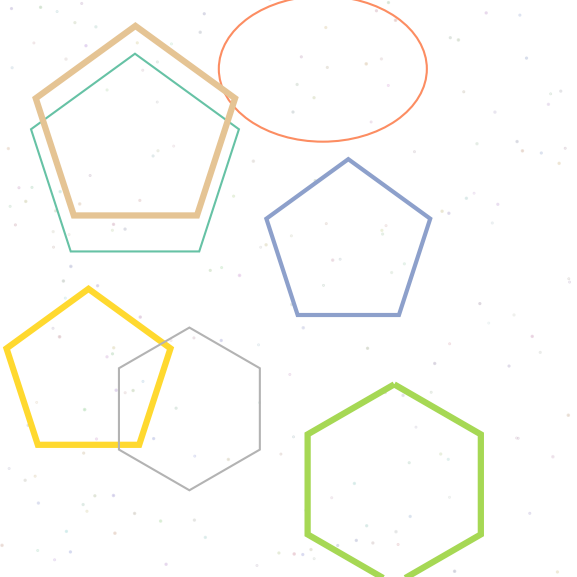[{"shape": "pentagon", "thickness": 1, "radius": 0.95, "center": [0.234, 0.717]}, {"shape": "oval", "thickness": 1, "radius": 0.9, "center": [0.559, 0.88]}, {"shape": "pentagon", "thickness": 2, "radius": 0.75, "center": [0.603, 0.574]}, {"shape": "hexagon", "thickness": 3, "radius": 0.87, "center": [0.683, 0.16]}, {"shape": "pentagon", "thickness": 3, "radius": 0.75, "center": [0.153, 0.35]}, {"shape": "pentagon", "thickness": 3, "radius": 0.91, "center": [0.234, 0.773]}, {"shape": "hexagon", "thickness": 1, "radius": 0.7, "center": [0.328, 0.291]}]